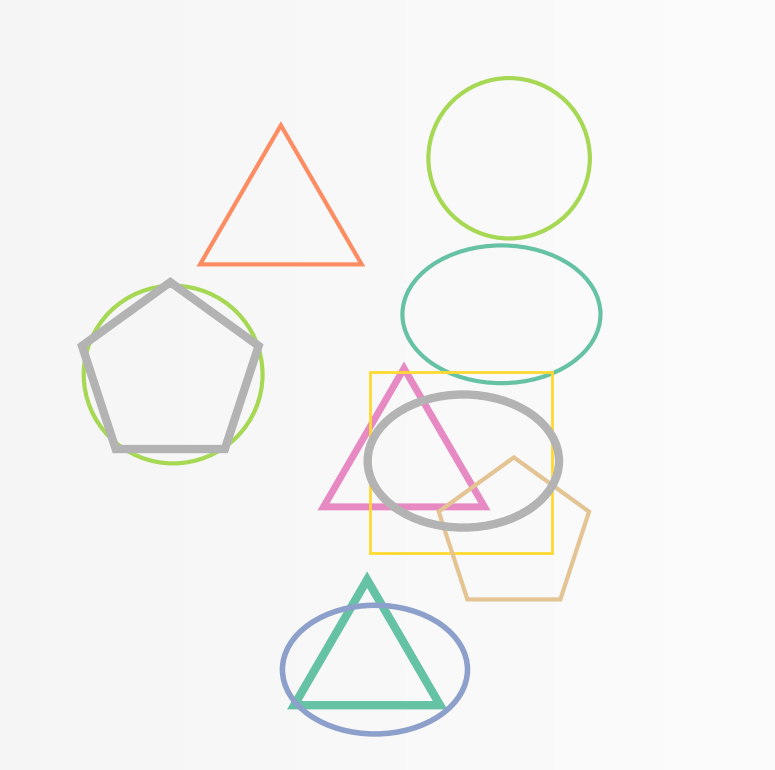[{"shape": "oval", "thickness": 1.5, "radius": 0.64, "center": [0.647, 0.592]}, {"shape": "triangle", "thickness": 3, "radius": 0.54, "center": [0.474, 0.138]}, {"shape": "triangle", "thickness": 1.5, "radius": 0.6, "center": [0.362, 0.717]}, {"shape": "oval", "thickness": 2, "radius": 0.6, "center": [0.484, 0.13]}, {"shape": "triangle", "thickness": 2.5, "radius": 0.6, "center": [0.521, 0.402]}, {"shape": "circle", "thickness": 1.5, "radius": 0.52, "center": [0.657, 0.794]}, {"shape": "circle", "thickness": 1.5, "radius": 0.58, "center": [0.223, 0.514]}, {"shape": "square", "thickness": 1, "radius": 0.59, "center": [0.594, 0.399]}, {"shape": "pentagon", "thickness": 1.5, "radius": 0.51, "center": [0.663, 0.304]}, {"shape": "pentagon", "thickness": 3, "radius": 0.6, "center": [0.22, 0.514]}, {"shape": "oval", "thickness": 3, "radius": 0.62, "center": [0.598, 0.401]}]